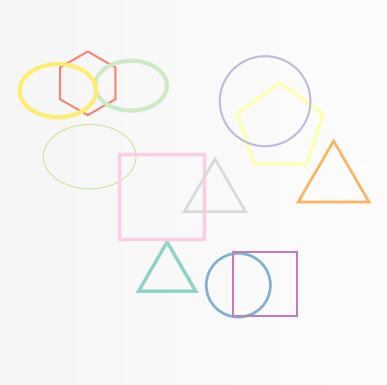[{"shape": "triangle", "thickness": 2.5, "radius": 0.43, "center": [0.431, 0.286]}, {"shape": "pentagon", "thickness": 2.5, "radius": 0.58, "center": [0.723, 0.668]}, {"shape": "circle", "thickness": 1.5, "radius": 0.58, "center": [0.684, 0.737]}, {"shape": "hexagon", "thickness": 1.5, "radius": 0.41, "center": [0.226, 0.784]}, {"shape": "circle", "thickness": 2, "radius": 0.41, "center": [0.615, 0.259]}, {"shape": "triangle", "thickness": 2, "radius": 0.53, "center": [0.861, 0.528]}, {"shape": "oval", "thickness": 0.5, "radius": 0.6, "center": [0.232, 0.593]}, {"shape": "square", "thickness": 2.5, "radius": 0.55, "center": [0.416, 0.49]}, {"shape": "triangle", "thickness": 2, "radius": 0.46, "center": [0.555, 0.496]}, {"shape": "square", "thickness": 1.5, "radius": 0.42, "center": [0.684, 0.263]}, {"shape": "oval", "thickness": 3, "radius": 0.46, "center": [0.338, 0.777]}, {"shape": "oval", "thickness": 3, "radius": 0.49, "center": [0.15, 0.765]}]